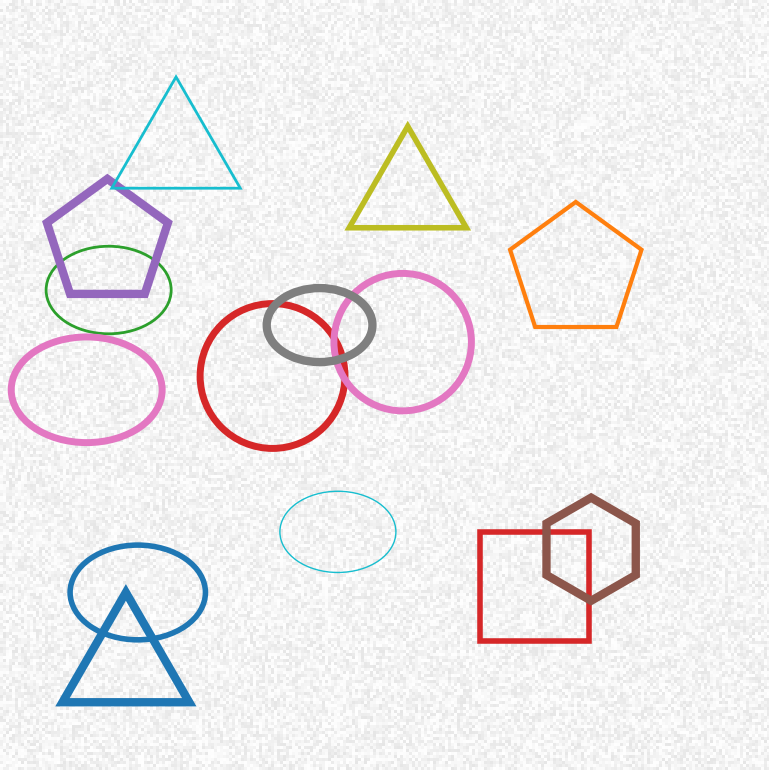[{"shape": "triangle", "thickness": 3, "radius": 0.48, "center": [0.163, 0.136]}, {"shape": "oval", "thickness": 2, "radius": 0.44, "center": [0.179, 0.231]}, {"shape": "pentagon", "thickness": 1.5, "radius": 0.45, "center": [0.748, 0.648]}, {"shape": "oval", "thickness": 1, "radius": 0.41, "center": [0.141, 0.623]}, {"shape": "circle", "thickness": 2.5, "radius": 0.47, "center": [0.354, 0.512]}, {"shape": "square", "thickness": 2, "radius": 0.35, "center": [0.694, 0.238]}, {"shape": "pentagon", "thickness": 3, "radius": 0.41, "center": [0.14, 0.685]}, {"shape": "hexagon", "thickness": 3, "radius": 0.33, "center": [0.768, 0.287]}, {"shape": "oval", "thickness": 2.5, "radius": 0.49, "center": [0.113, 0.494]}, {"shape": "circle", "thickness": 2.5, "radius": 0.45, "center": [0.523, 0.556]}, {"shape": "oval", "thickness": 3, "radius": 0.34, "center": [0.415, 0.578]}, {"shape": "triangle", "thickness": 2, "radius": 0.44, "center": [0.53, 0.748]}, {"shape": "triangle", "thickness": 1, "radius": 0.48, "center": [0.229, 0.804]}, {"shape": "oval", "thickness": 0.5, "radius": 0.38, "center": [0.439, 0.309]}]